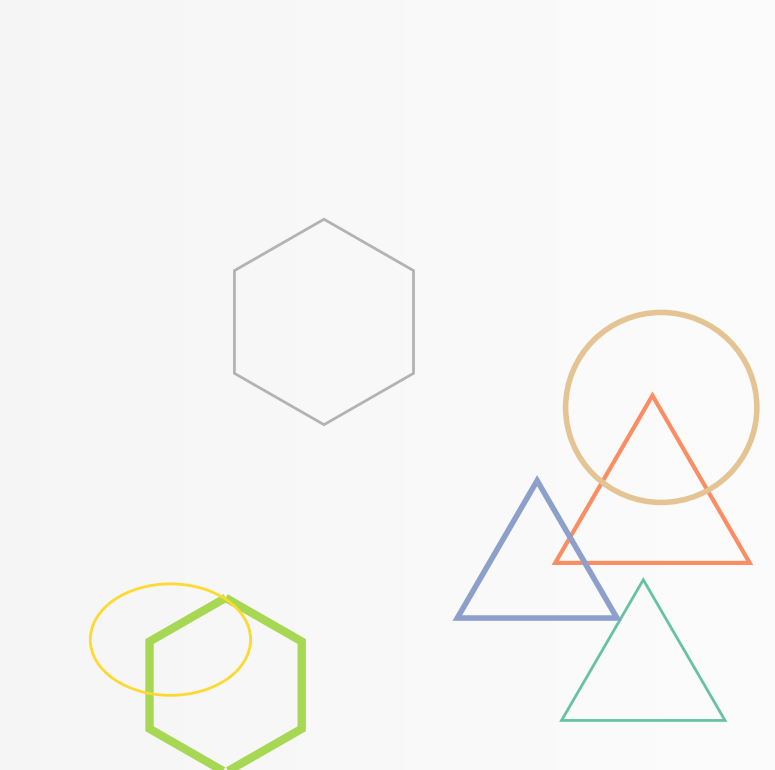[{"shape": "triangle", "thickness": 1, "radius": 0.61, "center": [0.83, 0.125]}, {"shape": "triangle", "thickness": 1.5, "radius": 0.72, "center": [0.842, 0.341]}, {"shape": "triangle", "thickness": 2, "radius": 0.59, "center": [0.693, 0.257]}, {"shape": "hexagon", "thickness": 3, "radius": 0.57, "center": [0.291, 0.11]}, {"shape": "oval", "thickness": 1, "radius": 0.52, "center": [0.22, 0.169]}, {"shape": "circle", "thickness": 2, "radius": 0.62, "center": [0.853, 0.471]}, {"shape": "hexagon", "thickness": 1, "radius": 0.67, "center": [0.418, 0.582]}]